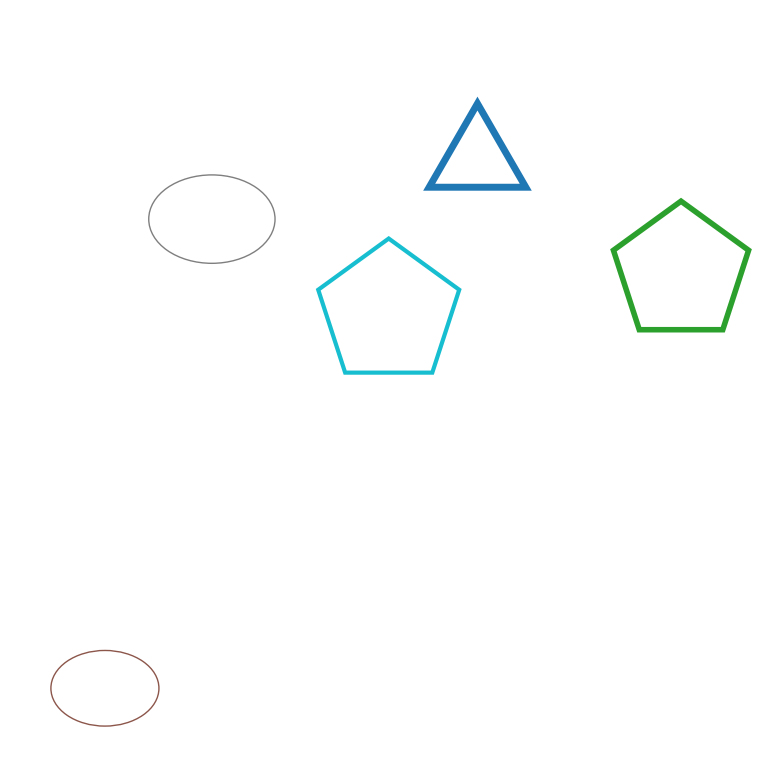[{"shape": "triangle", "thickness": 2.5, "radius": 0.36, "center": [0.62, 0.793]}, {"shape": "pentagon", "thickness": 2, "radius": 0.46, "center": [0.884, 0.646]}, {"shape": "oval", "thickness": 0.5, "radius": 0.35, "center": [0.136, 0.106]}, {"shape": "oval", "thickness": 0.5, "radius": 0.41, "center": [0.275, 0.715]}, {"shape": "pentagon", "thickness": 1.5, "radius": 0.48, "center": [0.505, 0.594]}]